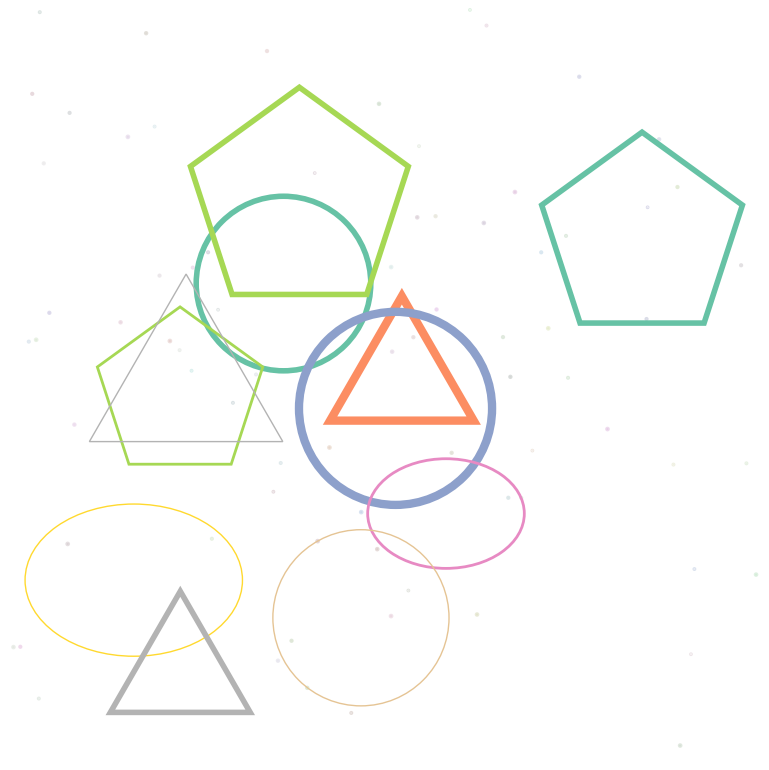[{"shape": "circle", "thickness": 2, "radius": 0.57, "center": [0.368, 0.632]}, {"shape": "pentagon", "thickness": 2, "radius": 0.69, "center": [0.834, 0.691]}, {"shape": "triangle", "thickness": 3, "radius": 0.54, "center": [0.522, 0.508]}, {"shape": "circle", "thickness": 3, "radius": 0.63, "center": [0.514, 0.47]}, {"shape": "oval", "thickness": 1, "radius": 0.51, "center": [0.579, 0.333]}, {"shape": "pentagon", "thickness": 2, "radius": 0.74, "center": [0.389, 0.738]}, {"shape": "pentagon", "thickness": 1, "radius": 0.56, "center": [0.234, 0.489]}, {"shape": "oval", "thickness": 0.5, "radius": 0.71, "center": [0.174, 0.247]}, {"shape": "circle", "thickness": 0.5, "radius": 0.57, "center": [0.469, 0.198]}, {"shape": "triangle", "thickness": 0.5, "radius": 0.73, "center": [0.242, 0.499]}, {"shape": "triangle", "thickness": 2, "radius": 0.52, "center": [0.234, 0.127]}]